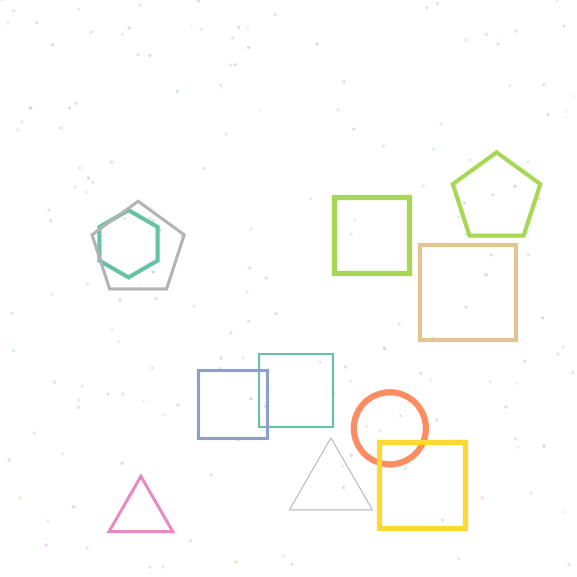[{"shape": "hexagon", "thickness": 2, "radius": 0.29, "center": [0.223, 0.577]}, {"shape": "square", "thickness": 1, "radius": 0.32, "center": [0.512, 0.323]}, {"shape": "circle", "thickness": 3, "radius": 0.31, "center": [0.675, 0.257]}, {"shape": "square", "thickness": 1.5, "radius": 0.3, "center": [0.402, 0.299]}, {"shape": "triangle", "thickness": 1.5, "radius": 0.32, "center": [0.244, 0.111]}, {"shape": "square", "thickness": 2.5, "radius": 0.33, "center": [0.644, 0.592]}, {"shape": "pentagon", "thickness": 2, "radius": 0.4, "center": [0.86, 0.656]}, {"shape": "square", "thickness": 2.5, "radius": 0.37, "center": [0.73, 0.159]}, {"shape": "square", "thickness": 2, "radius": 0.41, "center": [0.81, 0.493]}, {"shape": "triangle", "thickness": 0.5, "radius": 0.42, "center": [0.573, 0.158]}, {"shape": "pentagon", "thickness": 1.5, "radius": 0.42, "center": [0.239, 0.567]}]